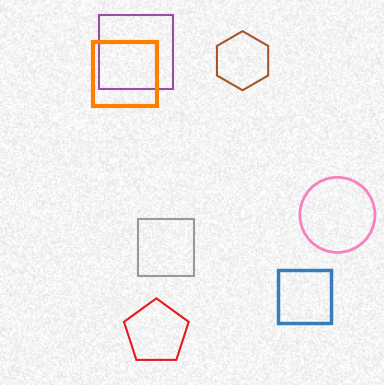[{"shape": "pentagon", "thickness": 1.5, "radius": 0.44, "center": [0.406, 0.137]}, {"shape": "square", "thickness": 2.5, "radius": 0.34, "center": [0.791, 0.229]}, {"shape": "square", "thickness": 1.5, "radius": 0.47, "center": [0.353, 0.865]}, {"shape": "square", "thickness": 3, "radius": 0.42, "center": [0.325, 0.809]}, {"shape": "hexagon", "thickness": 1.5, "radius": 0.38, "center": [0.63, 0.842]}, {"shape": "circle", "thickness": 2, "radius": 0.49, "center": [0.876, 0.442]}, {"shape": "square", "thickness": 1.5, "radius": 0.37, "center": [0.431, 0.356]}]